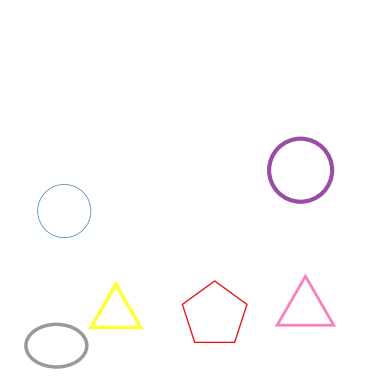[{"shape": "pentagon", "thickness": 1, "radius": 0.44, "center": [0.558, 0.182]}, {"shape": "circle", "thickness": 0.5, "radius": 0.35, "center": [0.167, 0.452]}, {"shape": "circle", "thickness": 3, "radius": 0.41, "center": [0.781, 0.558]}, {"shape": "triangle", "thickness": 2.5, "radius": 0.37, "center": [0.301, 0.187]}, {"shape": "triangle", "thickness": 2, "radius": 0.42, "center": [0.793, 0.198]}, {"shape": "oval", "thickness": 2.5, "radius": 0.4, "center": [0.146, 0.102]}]